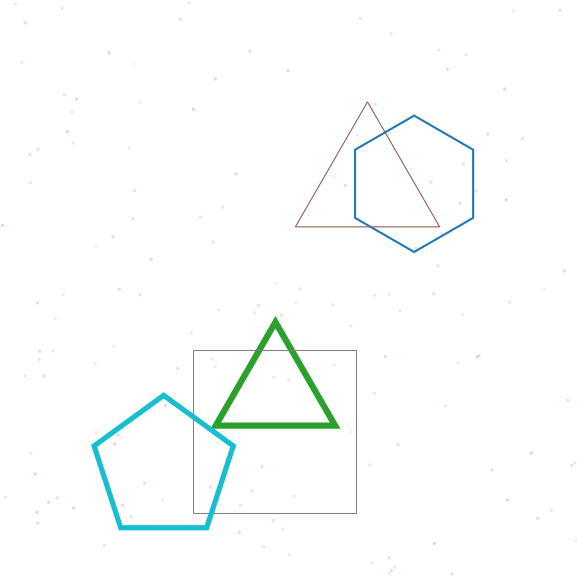[{"shape": "hexagon", "thickness": 1, "radius": 0.59, "center": [0.717, 0.681]}, {"shape": "triangle", "thickness": 3, "radius": 0.6, "center": [0.477, 0.322]}, {"shape": "triangle", "thickness": 0.5, "radius": 0.72, "center": [0.636, 0.678]}, {"shape": "square", "thickness": 0.5, "radius": 0.71, "center": [0.475, 0.252]}, {"shape": "pentagon", "thickness": 2.5, "radius": 0.63, "center": [0.283, 0.188]}]